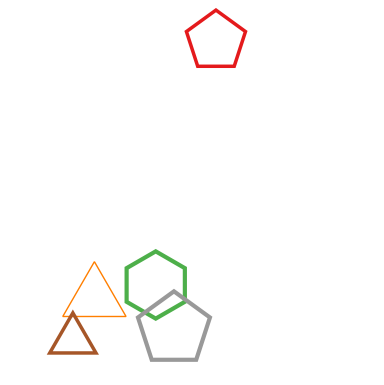[{"shape": "pentagon", "thickness": 2.5, "radius": 0.4, "center": [0.561, 0.893]}, {"shape": "hexagon", "thickness": 3, "radius": 0.44, "center": [0.405, 0.26]}, {"shape": "triangle", "thickness": 1, "radius": 0.47, "center": [0.245, 0.225]}, {"shape": "triangle", "thickness": 2.5, "radius": 0.35, "center": [0.189, 0.118]}, {"shape": "pentagon", "thickness": 3, "radius": 0.49, "center": [0.452, 0.145]}]